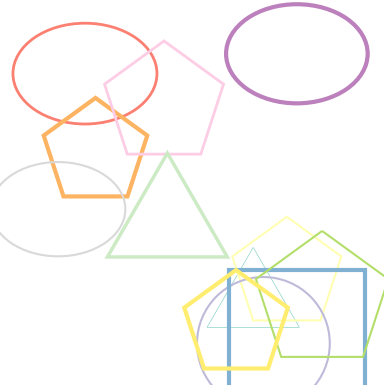[{"shape": "triangle", "thickness": 0.5, "radius": 0.69, "center": [0.658, 0.219]}, {"shape": "pentagon", "thickness": 1.5, "radius": 0.74, "center": [0.745, 0.288]}, {"shape": "circle", "thickness": 1.5, "radius": 0.86, "center": [0.684, 0.108]}, {"shape": "oval", "thickness": 2, "radius": 0.94, "center": [0.221, 0.809]}, {"shape": "square", "thickness": 3, "radius": 0.88, "center": [0.772, 0.122]}, {"shape": "pentagon", "thickness": 3, "radius": 0.71, "center": [0.248, 0.604]}, {"shape": "pentagon", "thickness": 1.5, "radius": 0.9, "center": [0.837, 0.219]}, {"shape": "pentagon", "thickness": 2, "radius": 0.81, "center": [0.426, 0.731]}, {"shape": "oval", "thickness": 1.5, "radius": 0.87, "center": [0.151, 0.457]}, {"shape": "oval", "thickness": 3, "radius": 0.92, "center": [0.771, 0.86]}, {"shape": "triangle", "thickness": 2.5, "radius": 0.9, "center": [0.435, 0.422]}, {"shape": "pentagon", "thickness": 3, "radius": 0.71, "center": [0.613, 0.157]}]